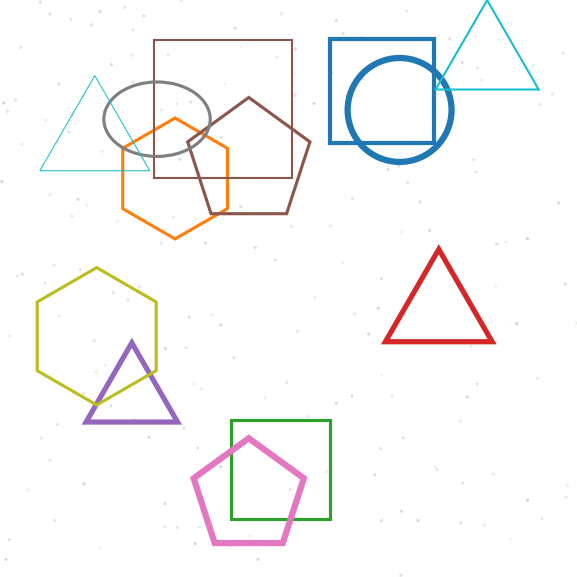[{"shape": "circle", "thickness": 3, "radius": 0.45, "center": [0.692, 0.809]}, {"shape": "square", "thickness": 2, "radius": 0.45, "center": [0.662, 0.842]}, {"shape": "hexagon", "thickness": 1.5, "radius": 0.52, "center": [0.303, 0.69]}, {"shape": "square", "thickness": 1.5, "radius": 0.43, "center": [0.486, 0.186]}, {"shape": "triangle", "thickness": 2.5, "radius": 0.53, "center": [0.76, 0.461]}, {"shape": "triangle", "thickness": 2.5, "radius": 0.46, "center": [0.228, 0.314]}, {"shape": "square", "thickness": 1, "radius": 0.6, "center": [0.386, 0.81]}, {"shape": "pentagon", "thickness": 1.5, "radius": 0.56, "center": [0.431, 0.719]}, {"shape": "pentagon", "thickness": 3, "radius": 0.5, "center": [0.431, 0.14]}, {"shape": "oval", "thickness": 1.5, "radius": 0.46, "center": [0.272, 0.793]}, {"shape": "hexagon", "thickness": 1.5, "radius": 0.59, "center": [0.167, 0.417]}, {"shape": "triangle", "thickness": 1, "radius": 0.52, "center": [0.843, 0.896]}, {"shape": "triangle", "thickness": 0.5, "radius": 0.55, "center": [0.164, 0.758]}]